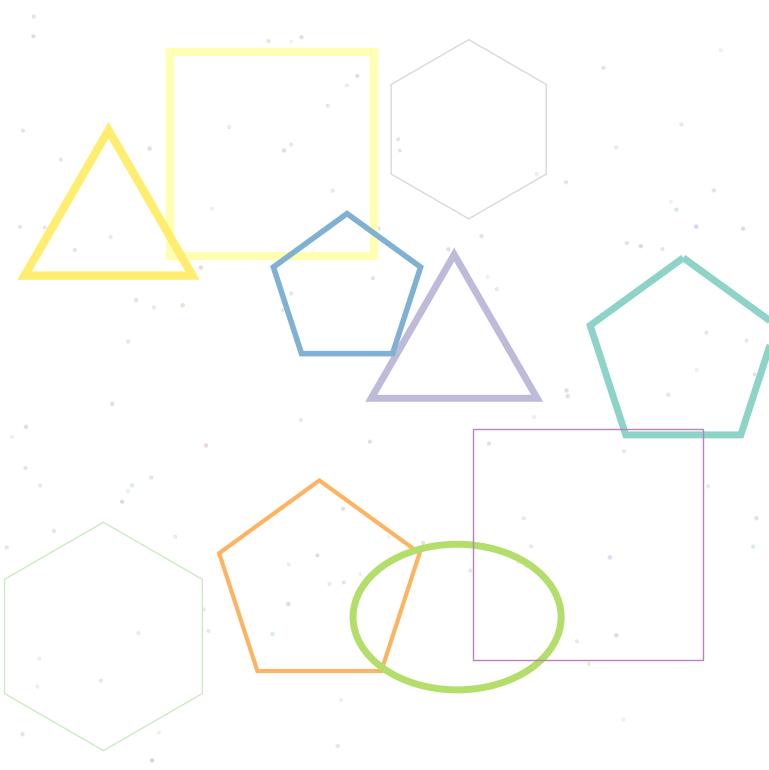[{"shape": "pentagon", "thickness": 2.5, "radius": 0.64, "center": [0.887, 0.538]}, {"shape": "square", "thickness": 3, "radius": 0.66, "center": [0.354, 0.8]}, {"shape": "triangle", "thickness": 2.5, "radius": 0.62, "center": [0.59, 0.545]}, {"shape": "pentagon", "thickness": 2, "radius": 0.5, "center": [0.451, 0.622]}, {"shape": "pentagon", "thickness": 1.5, "radius": 0.68, "center": [0.415, 0.239]}, {"shape": "oval", "thickness": 2.5, "radius": 0.68, "center": [0.594, 0.199]}, {"shape": "hexagon", "thickness": 0.5, "radius": 0.58, "center": [0.609, 0.832]}, {"shape": "square", "thickness": 0.5, "radius": 0.75, "center": [0.764, 0.293]}, {"shape": "hexagon", "thickness": 0.5, "radius": 0.74, "center": [0.134, 0.173]}, {"shape": "triangle", "thickness": 3, "radius": 0.63, "center": [0.141, 0.705]}]